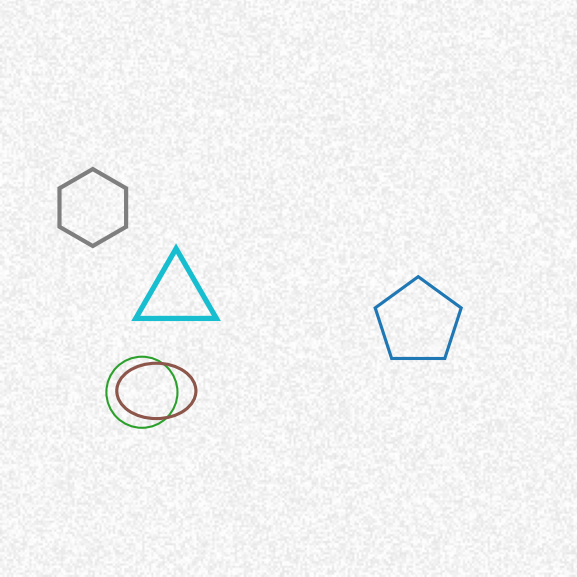[{"shape": "pentagon", "thickness": 1.5, "radius": 0.39, "center": [0.724, 0.442]}, {"shape": "circle", "thickness": 1, "radius": 0.31, "center": [0.246, 0.32]}, {"shape": "oval", "thickness": 1.5, "radius": 0.34, "center": [0.271, 0.322]}, {"shape": "hexagon", "thickness": 2, "radius": 0.33, "center": [0.161, 0.64]}, {"shape": "triangle", "thickness": 2.5, "radius": 0.4, "center": [0.305, 0.488]}]